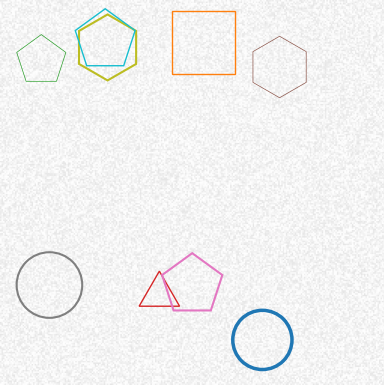[{"shape": "circle", "thickness": 2.5, "radius": 0.38, "center": [0.682, 0.117]}, {"shape": "square", "thickness": 1, "radius": 0.41, "center": [0.529, 0.889]}, {"shape": "pentagon", "thickness": 0.5, "radius": 0.34, "center": [0.107, 0.843]}, {"shape": "triangle", "thickness": 1, "radius": 0.3, "center": [0.414, 0.235]}, {"shape": "hexagon", "thickness": 0.5, "radius": 0.4, "center": [0.726, 0.826]}, {"shape": "pentagon", "thickness": 1.5, "radius": 0.41, "center": [0.499, 0.26]}, {"shape": "circle", "thickness": 1.5, "radius": 0.43, "center": [0.128, 0.26]}, {"shape": "hexagon", "thickness": 1.5, "radius": 0.43, "center": [0.279, 0.877]}, {"shape": "pentagon", "thickness": 1, "radius": 0.41, "center": [0.273, 0.895]}]